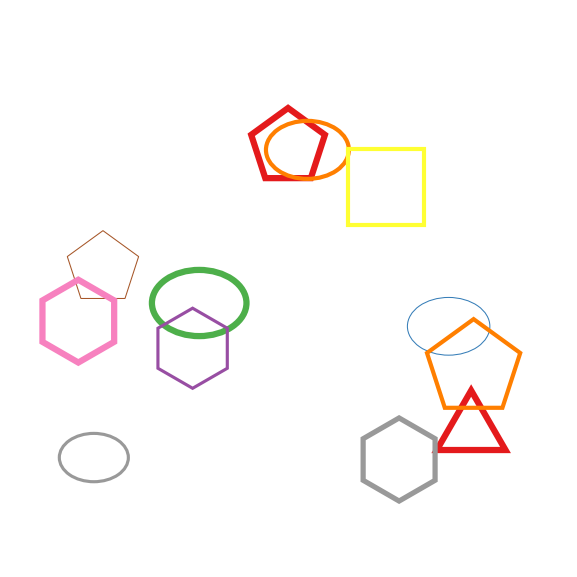[{"shape": "pentagon", "thickness": 3, "radius": 0.34, "center": [0.499, 0.745]}, {"shape": "triangle", "thickness": 3, "radius": 0.34, "center": [0.816, 0.254]}, {"shape": "oval", "thickness": 0.5, "radius": 0.36, "center": [0.777, 0.434]}, {"shape": "oval", "thickness": 3, "radius": 0.41, "center": [0.345, 0.474]}, {"shape": "hexagon", "thickness": 1.5, "radius": 0.35, "center": [0.334, 0.396]}, {"shape": "pentagon", "thickness": 2, "radius": 0.42, "center": [0.82, 0.362]}, {"shape": "oval", "thickness": 2, "radius": 0.36, "center": [0.532, 0.74]}, {"shape": "square", "thickness": 2, "radius": 0.33, "center": [0.669, 0.675]}, {"shape": "pentagon", "thickness": 0.5, "radius": 0.32, "center": [0.178, 0.535]}, {"shape": "hexagon", "thickness": 3, "radius": 0.36, "center": [0.136, 0.443]}, {"shape": "hexagon", "thickness": 2.5, "radius": 0.36, "center": [0.691, 0.203]}, {"shape": "oval", "thickness": 1.5, "radius": 0.3, "center": [0.162, 0.207]}]